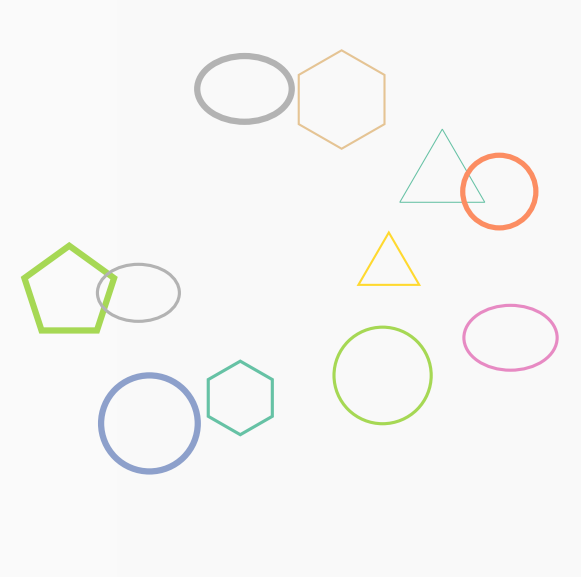[{"shape": "triangle", "thickness": 0.5, "radius": 0.42, "center": [0.761, 0.691]}, {"shape": "hexagon", "thickness": 1.5, "radius": 0.32, "center": [0.413, 0.31]}, {"shape": "circle", "thickness": 2.5, "radius": 0.31, "center": [0.859, 0.667]}, {"shape": "circle", "thickness": 3, "radius": 0.42, "center": [0.257, 0.266]}, {"shape": "oval", "thickness": 1.5, "radius": 0.4, "center": [0.878, 0.414]}, {"shape": "circle", "thickness": 1.5, "radius": 0.42, "center": [0.658, 0.349]}, {"shape": "pentagon", "thickness": 3, "radius": 0.41, "center": [0.119, 0.493]}, {"shape": "triangle", "thickness": 1, "radius": 0.3, "center": [0.669, 0.536]}, {"shape": "hexagon", "thickness": 1, "radius": 0.43, "center": [0.588, 0.827]}, {"shape": "oval", "thickness": 3, "radius": 0.41, "center": [0.421, 0.845]}, {"shape": "oval", "thickness": 1.5, "radius": 0.35, "center": [0.238, 0.492]}]